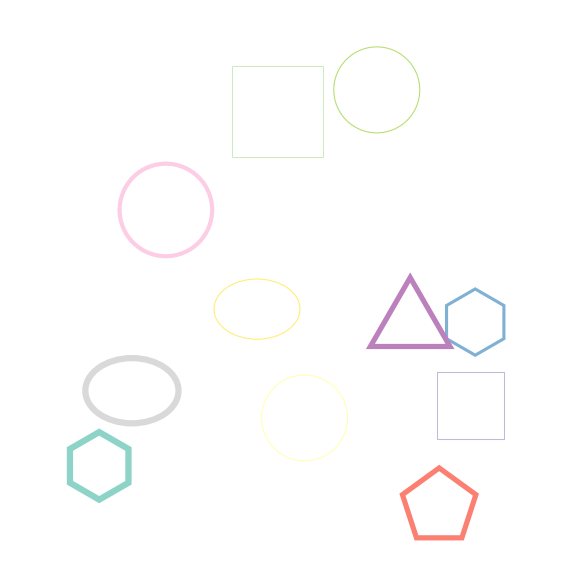[{"shape": "hexagon", "thickness": 3, "radius": 0.29, "center": [0.172, 0.192]}, {"shape": "circle", "thickness": 0.5, "radius": 0.37, "center": [0.527, 0.275]}, {"shape": "square", "thickness": 0.5, "radius": 0.29, "center": [0.814, 0.297]}, {"shape": "pentagon", "thickness": 2.5, "radius": 0.33, "center": [0.76, 0.122]}, {"shape": "hexagon", "thickness": 1.5, "radius": 0.29, "center": [0.823, 0.441]}, {"shape": "circle", "thickness": 0.5, "radius": 0.37, "center": [0.652, 0.844]}, {"shape": "circle", "thickness": 2, "radius": 0.4, "center": [0.287, 0.636]}, {"shape": "oval", "thickness": 3, "radius": 0.4, "center": [0.228, 0.323]}, {"shape": "triangle", "thickness": 2.5, "radius": 0.4, "center": [0.71, 0.439]}, {"shape": "square", "thickness": 0.5, "radius": 0.39, "center": [0.481, 0.806]}, {"shape": "oval", "thickness": 0.5, "radius": 0.37, "center": [0.445, 0.464]}]